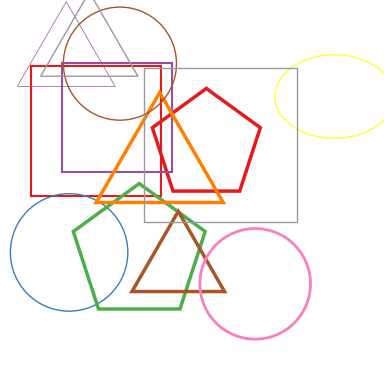[{"shape": "square", "thickness": 1.5, "radius": 0.84, "center": [0.249, 0.661]}, {"shape": "pentagon", "thickness": 2.5, "radius": 0.74, "center": [0.536, 0.623]}, {"shape": "circle", "thickness": 1, "radius": 0.76, "center": [0.18, 0.344]}, {"shape": "pentagon", "thickness": 2.5, "radius": 0.9, "center": [0.362, 0.343]}, {"shape": "triangle", "thickness": 0.5, "radius": 0.73, "center": [0.172, 0.849]}, {"shape": "square", "thickness": 1.5, "radius": 0.71, "center": [0.304, 0.695]}, {"shape": "triangle", "thickness": 2.5, "radius": 0.95, "center": [0.415, 0.569]}, {"shape": "oval", "thickness": 1, "radius": 0.77, "center": [0.869, 0.749]}, {"shape": "triangle", "thickness": 2.5, "radius": 0.69, "center": [0.463, 0.312]}, {"shape": "circle", "thickness": 1, "radius": 0.73, "center": [0.311, 0.835]}, {"shape": "circle", "thickness": 2, "radius": 0.72, "center": [0.663, 0.263]}, {"shape": "square", "thickness": 1, "radius": 1.0, "center": [0.573, 0.623]}, {"shape": "triangle", "thickness": 1, "radius": 0.73, "center": [0.232, 0.875]}]